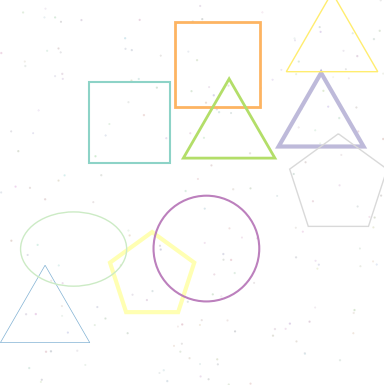[{"shape": "square", "thickness": 1.5, "radius": 0.53, "center": [0.336, 0.681]}, {"shape": "pentagon", "thickness": 3, "radius": 0.58, "center": [0.395, 0.282]}, {"shape": "triangle", "thickness": 3, "radius": 0.64, "center": [0.834, 0.683]}, {"shape": "triangle", "thickness": 0.5, "radius": 0.67, "center": [0.117, 0.177]}, {"shape": "square", "thickness": 2, "radius": 0.55, "center": [0.565, 0.833]}, {"shape": "triangle", "thickness": 2, "radius": 0.69, "center": [0.595, 0.658]}, {"shape": "pentagon", "thickness": 1, "radius": 0.66, "center": [0.879, 0.52]}, {"shape": "circle", "thickness": 1.5, "radius": 0.69, "center": [0.536, 0.354]}, {"shape": "oval", "thickness": 1, "radius": 0.69, "center": [0.191, 0.353]}, {"shape": "triangle", "thickness": 1, "radius": 0.69, "center": [0.862, 0.882]}]